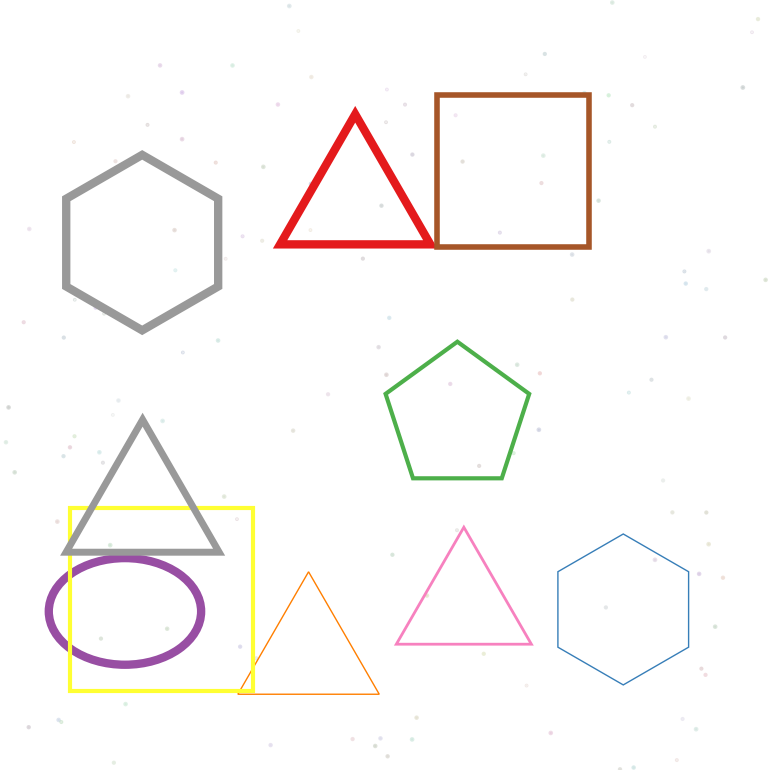[{"shape": "triangle", "thickness": 3, "radius": 0.56, "center": [0.461, 0.739]}, {"shape": "hexagon", "thickness": 0.5, "radius": 0.49, "center": [0.809, 0.209]}, {"shape": "pentagon", "thickness": 1.5, "radius": 0.49, "center": [0.594, 0.458]}, {"shape": "oval", "thickness": 3, "radius": 0.49, "center": [0.162, 0.206]}, {"shape": "triangle", "thickness": 0.5, "radius": 0.53, "center": [0.401, 0.151]}, {"shape": "square", "thickness": 1.5, "radius": 0.59, "center": [0.21, 0.222]}, {"shape": "square", "thickness": 2, "radius": 0.49, "center": [0.667, 0.777]}, {"shape": "triangle", "thickness": 1, "radius": 0.51, "center": [0.602, 0.214]}, {"shape": "hexagon", "thickness": 3, "radius": 0.57, "center": [0.185, 0.685]}, {"shape": "triangle", "thickness": 2.5, "radius": 0.57, "center": [0.185, 0.34]}]